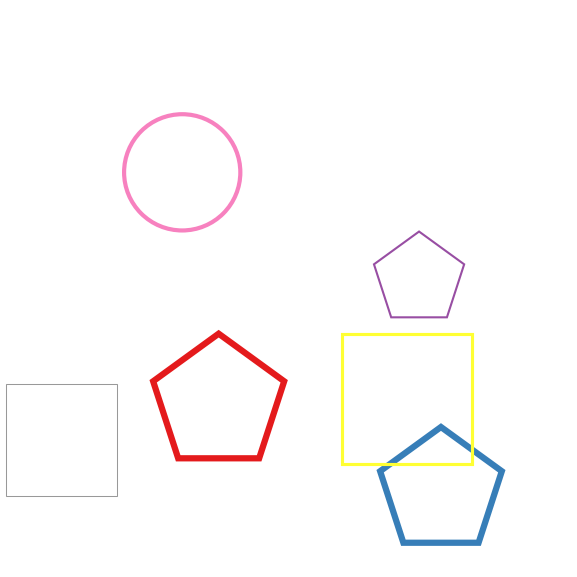[{"shape": "pentagon", "thickness": 3, "radius": 0.6, "center": [0.379, 0.302]}, {"shape": "pentagon", "thickness": 3, "radius": 0.55, "center": [0.764, 0.149]}, {"shape": "pentagon", "thickness": 1, "radius": 0.41, "center": [0.726, 0.516]}, {"shape": "square", "thickness": 1.5, "radius": 0.56, "center": [0.704, 0.307]}, {"shape": "circle", "thickness": 2, "radius": 0.5, "center": [0.316, 0.701]}, {"shape": "square", "thickness": 0.5, "radius": 0.48, "center": [0.107, 0.238]}]